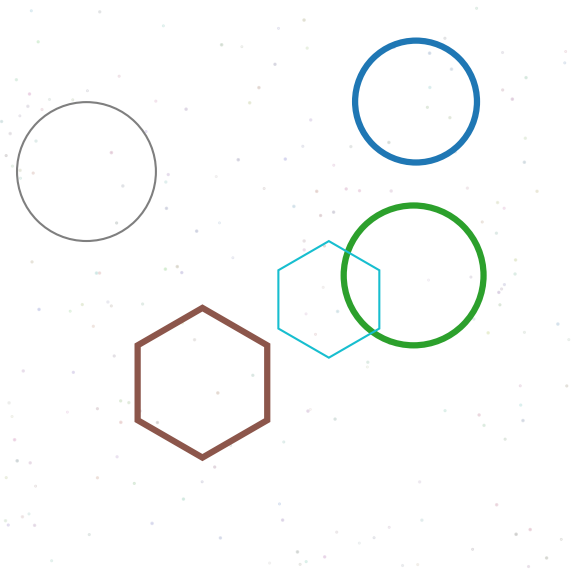[{"shape": "circle", "thickness": 3, "radius": 0.53, "center": [0.72, 0.823]}, {"shape": "circle", "thickness": 3, "radius": 0.61, "center": [0.716, 0.522]}, {"shape": "hexagon", "thickness": 3, "radius": 0.65, "center": [0.351, 0.336]}, {"shape": "circle", "thickness": 1, "radius": 0.6, "center": [0.15, 0.702]}, {"shape": "hexagon", "thickness": 1, "radius": 0.5, "center": [0.569, 0.481]}]